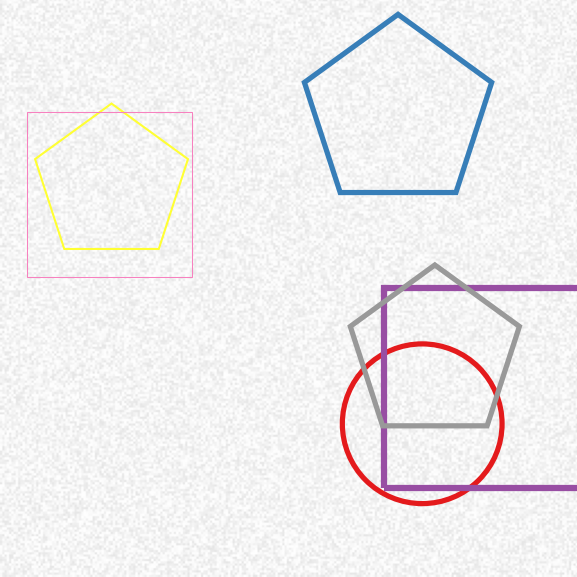[{"shape": "circle", "thickness": 2.5, "radius": 0.69, "center": [0.731, 0.265]}, {"shape": "pentagon", "thickness": 2.5, "radius": 0.85, "center": [0.689, 0.804]}, {"shape": "square", "thickness": 3, "radius": 0.87, "center": [0.838, 0.327]}, {"shape": "pentagon", "thickness": 1, "radius": 0.7, "center": [0.193, 0.681]}, {"shape": "square", "thickness": 0.5, "radius": 0.72, "center": [0.19, 0.663]}, {"shape": "pentagon", "thickness": 2.5, "radius": 0.77, "center": [0.753, 0.386]}]